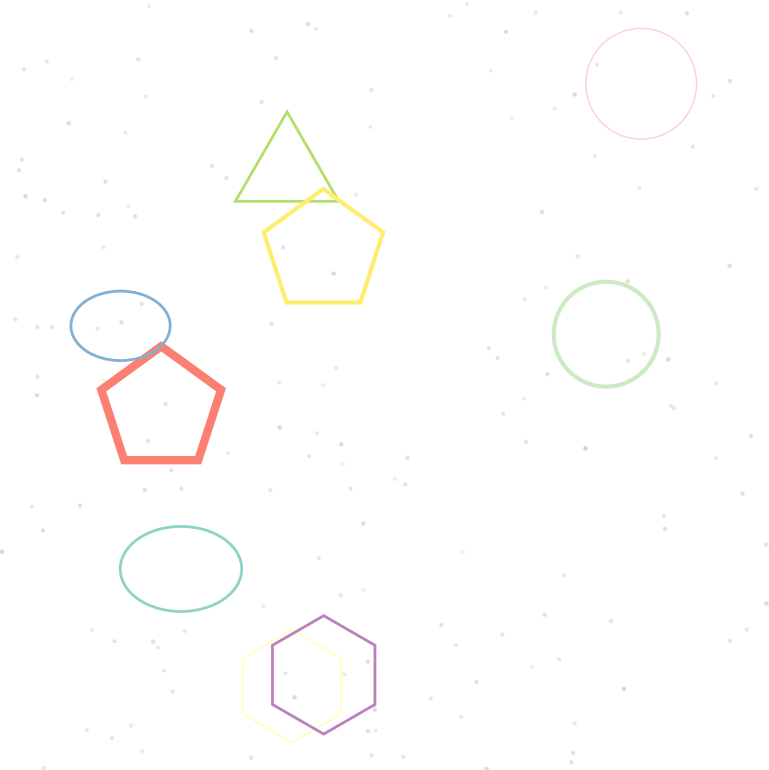[{"shape": "oval", "thickness": 1, "radius": 0.39, "center": [0.235, 0.261]}, {"shape": "hexagon", "thickness": 0.5, "radius": 0.37, "center": [0.379, 0.109]}, {"shape": "pentagon", "thickness": 3, "radius": 0.41, "center": [0.209, 0.469]}, {"shape": "oval", "thickness": 1, "radius": 0.32, "center": [0.157, 0.577]}, {"shape": "triangle", "thickness": 1, "radius": 0.39, "center": [0.373, 0.777]}, {"shape": "circle", "thickness": 0.5, "radius": 0.36, "center": [0.833, 0.891]}, {"shape": "hexagon", "thickness": 1, "radius": 0.38, "center": [0.42, 0.124]}, {"shape": "circle", "thickness": 1.5, "radius": 0.34, "center": [0.787, 0.566]}, {"shape": "pentagon", "thickness": 1.5, "radius": 0.41, "center": [0.42, 0.673]}]